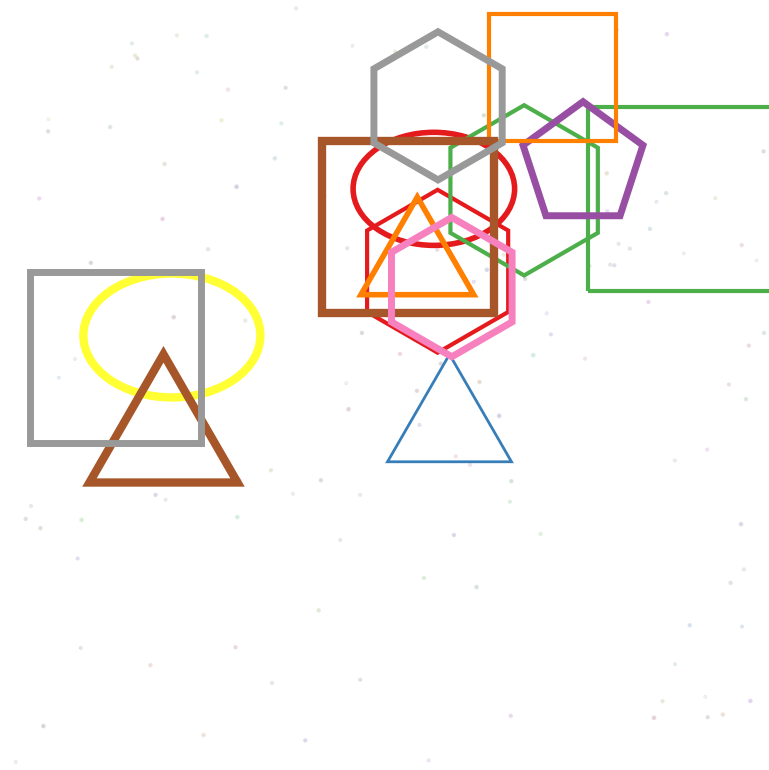[{"shape": "oval", "thickness": 2, "radius": 0.52, "center": [0.563, 0.755]}, {"shape": "hexagon", "thickness": 1.5, "radius": 0.53, "center": [0.568, 0.648]}, {"shape": "triangle", "thickness": 1, "radius": 0.46, "center": [0.584, 0.447]}, {"shape": "hexagon", "thickness": 1.5, "radius": 0.55, "center": [0.681, 0.753]}, {"shape": "square", "thickness": 1.5, "radius": 0.6, "center": [0.883, 0.742]}, {"shape": "pentagon", "thickness": 2.5, "radius": 0.41, "center": [0.757, 0.786]}, {"shape": "triangle", "thickness": 2, "radius": 0.42, "center": [0.542, 0.66]}, {"shape": "square", "thickness": 1.5, "radius": 0.41, "center": [0.717, 0.899]}, {"shape": "oval", "thickness": 3, "radius": 0.57, "center": [0.223, 0.564]}, {"shape": "triangle", "thickness": 3, "radius": 0.56, "center": [0.212, 0.429]}, {"shape": "square", "thickness": 3, "radius": 0.56, "center": [0.53, 0.705]}, {"shape": "hexagon", "thickness": 2.5, "radius": 0.45, "center": [0.587, 0.627]}, {"shape": "hexagon", "thickness": 2.5, "radius": 0.48, "center": [0.569, 0.863]}, {"shape": "square", "thickness": 2.5, "radius": 0.56, "center": [0.15, 0.536]}]